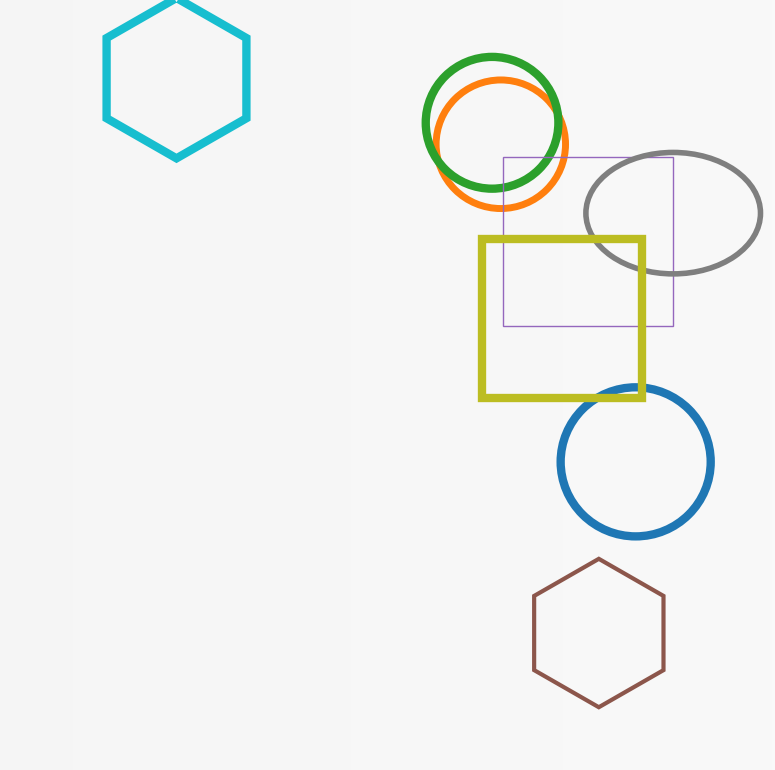[{"shape": "circle", "thickness": 3, "radius": 0.48, "center": [0.82, 0.4]}, {"shape": "circle", "thickness": 2.5, "radius": 0.42, "center": [0.646, 0.813]}, {"shape": "circle", "thickness": 3, "radius": 0.43, "center": [0.635, 0.841]}, {"shape": "square", "thickness": 0.5, "radius": 0.55, "center": [0.758, 0.686]}, {"shape": "hexagon", "thickness": 1.5, "radius": 0.48, "center": [0.773, 0.178]}, {"shape": "oval", "thickness": 2, "radius": 0.56, "center": [0.869, 0.723]}, {"shape": "square", "thickness": 3, "radius": 0.52, "center": [0.725, 0.587]}, {"shape": "hexagon", "thickness": 3, "radius": 0.52, "center": [0.228, 0.899]}]